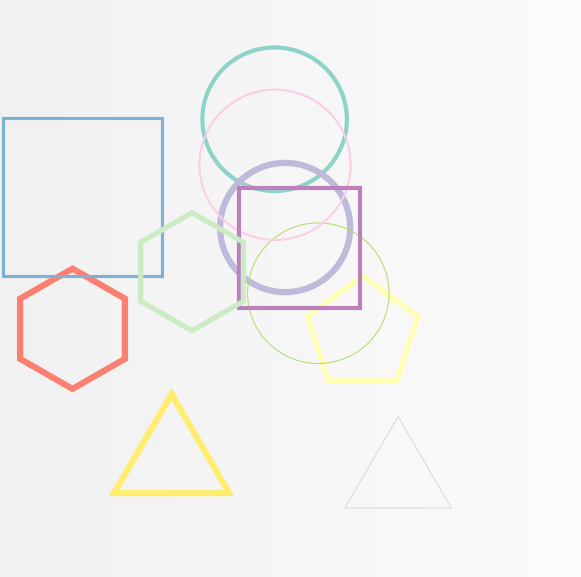[{"shape": "circle", "thickness": 2, "radius": 0.62, "center": [0.472, 0.793]}, {"shape": "pentagon", "thickness": 2.5, "radius": 0.5, "center": [0.624, 0.421]}, {"shape": "circle", "thickness": 3, "radius": 0.56, "center": [0.491, 0.605]}, {"shape": "hexagon", "thickness": 3, "radius": 0.52, "center": [0.125, 0.43]}, {"shape": "square", "thickness": 1.5, "radius": 0.69, "center": [0.142, 0.658]}, {"shape": "circle", "thickness": 0.5, "radius": 0.61, "center": [0.548, 0.491]}, {"shape": "circle", "thickness": 1, "radius": 0.65, "center": [0.473, 0.714]}, {"shape": "triangle", "thickness": 0.5, "radius": 0.53, "center": [0.685, 0.172]}, {"shape": "square", "thickness": 2, "radius": 0.52, "center": [0.516, 0.569]}, {"shape": "hexagon", "thickness": 2.5, "radius": 0.51, "center": [0.33, 0.529]}, {"shape": "triangle", "thickness": 3, "radius": 0.57, "center": [0.295, 0.203]}]